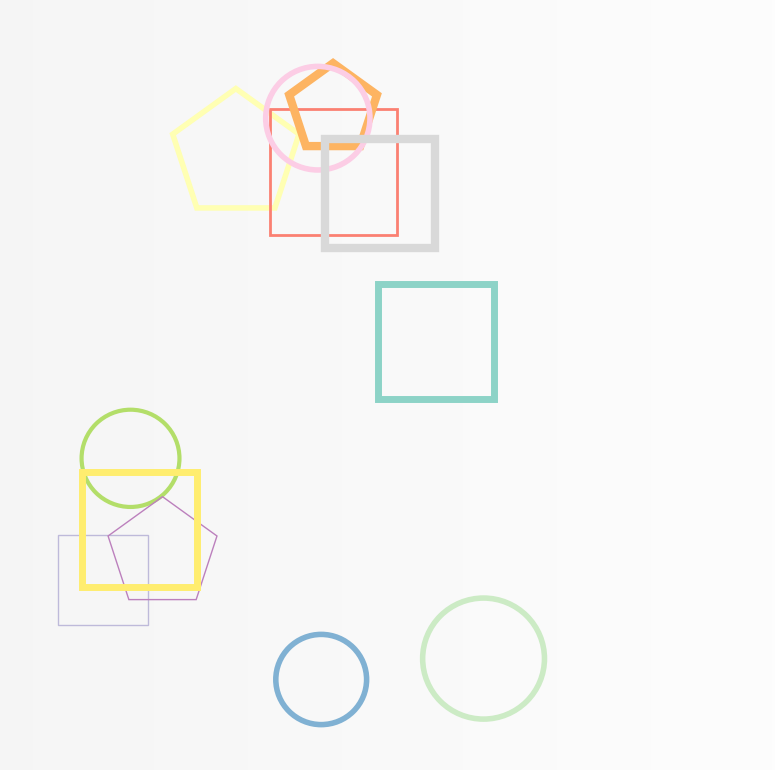[{"shape": "square", "thickness": 2.5, "radius": 0.38, "center": [0.563, 0.556]}, {"shape": "pentagon", "thickness": 2, "radius": 0.43, "center": [0.304, 0.799]}, {"shape": "square", "thickness": 0.5, "radius": 0.29, "center": [0.133, 0.247]}, {"shape": "square", "thickness": 1, "radius": 0.41, "center": [0.43, 0.777]}, {"shape": "circle", "thickness": 2, "radius": 0.29, "center": [0.414, 0.118]}, {"shape": "pentagon", "thickness": 3, "radius": 0.3, "center": [0.43, 0.858]}, {"shape": "circle", "thickness": 1.5, "radius": 0.32, "center": [0.168, 0.405]}, {"shape": "circle", "thickness": 2, "radius": 0.34, "center": [0.41, 0.847]}, {"shape": "square", "thickness": 3, "radius": 0.35, "center": [0.49, 0.749]}, {"shape": "pentagon", "thickness": 0.5, "radius": 0.37, "center": [0.21, 0.281]}, {"shape": "circle", "thickness": 2, "radius": 0.39, "center": [0.624, 0.145]}, {"shape": "square", "thickness": 2.5, "radius": 0.37, "center": [0.18, 0.312]}]